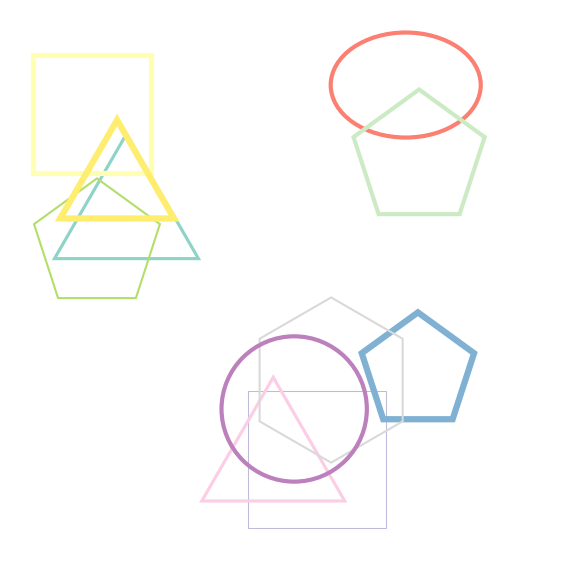[{"shape": "triangle", "thickness": 1.5, "radius": 0.72, "center": [0.219, 0.623]}, {"shape": "square", "thickness": 2.5, "radius": 0.51, "center": [0.159, 0.802]}, {"shape": "square", "thickness": 0.5, "radius": 0.59, "center": [0.549, 0.204]}, {"shape": "oval", "thickness": 2, "radius": 0.65, "center": [0.703, 0.852]}, {"shape": "pentagon", "thickness": 3, "radius": 0.51, "center": [0.724, 0.356]}, {"shape": "pentagon", "thickness": 1, "radius": 0.57, "center": [0.168, 0.576]}, {"shape": "triangle", "thickness": 1.5, "radius": 0.71, "center": [0.473, 0.203]}, {"shape": "hexagon", "thickness": 1, "radius": 0.72, "center": [0.573, 0.341]}, {"shape": "circle", "thickness": 2, "radius": 0.63, "center": [0.509, 0.291]}, {"shape": "pentagon", "thickness": 2, "radius": 0.6, "center": [0.726, 0.725]}, {"shape": "triangle", "thickness": 3, "radius": 0.57, "center": [0.203, 0.678]}]